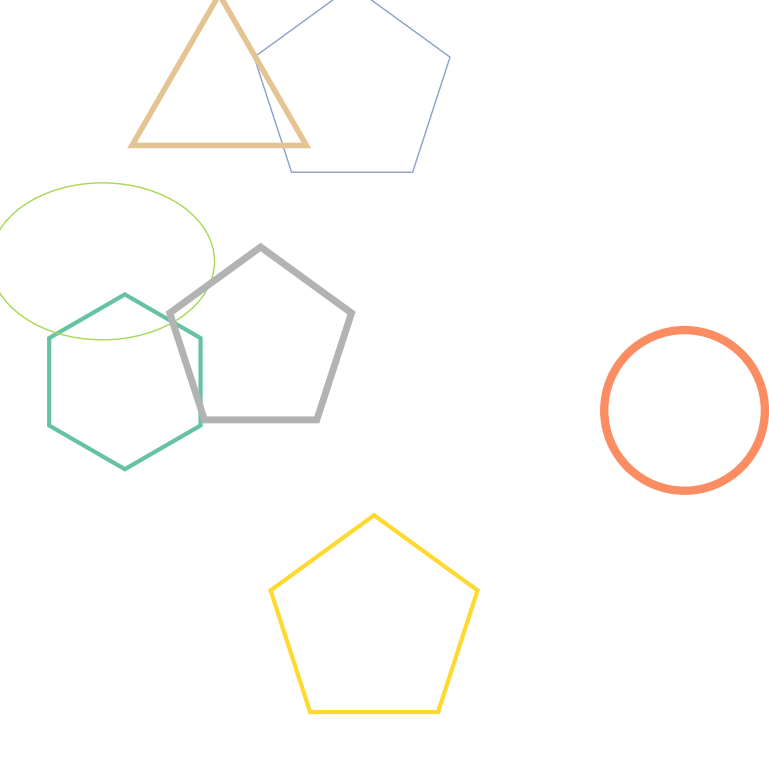[{"shape": "hexagon", "thickness": 1.5, "radius": 0.57, "center": [0.162, 0.504]}, {"shape": "circle", "thickness": 3, "radius": 0.52, "center": [0.889, 0.467]}, {"shape": "pentagon", "thickness": 0.5, "radius": 0.67, "center": [0.457, 0.884]}, {"shape": "oval", "thickness": 0.5, "radius": 0.73, "center": [0.133, 0.661]}, {"shape": "pentagon", "thickness": 1.5, "radius": 0.71, "center": [0.486, 0.19]}, {"shape": "triangle", "thickness": 2, "radius": 0.65, "center": [0.285, 0.877]}, {"shape": "pentagon", "thickness": 2.5, "radius": 0.62, "center": [0.338, 0.555]}]